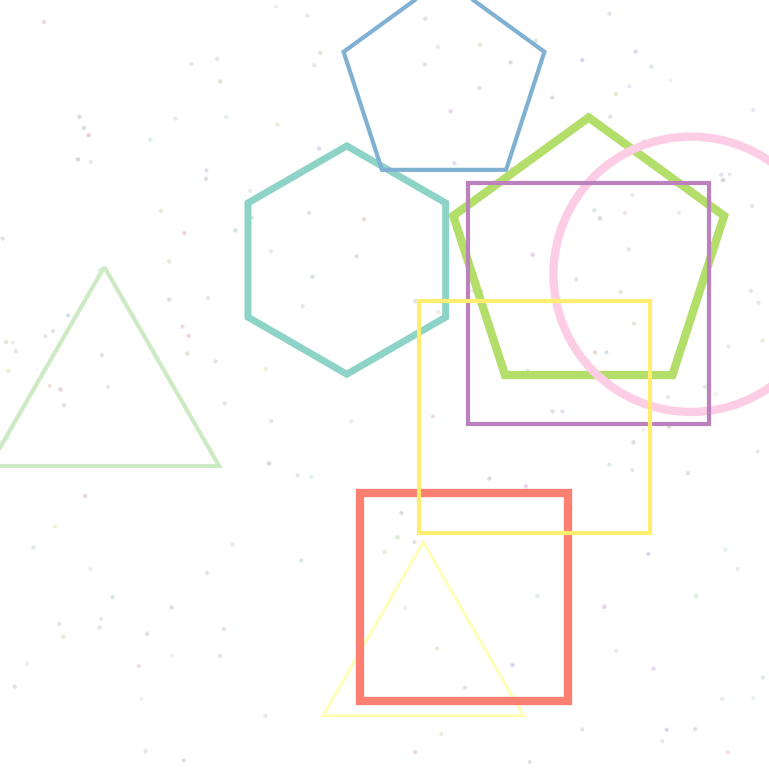[{"shape": "hexagon", "thickness": 2.5, "radius": 0.74, "center": [0.45, 0.662]}, {"shape": "triangle", "thickness": 1, "radius": 0.75, "center": [0.55, 0.146]}, {"shape": "square", "thickness": 3, "radius": 0.68, "center": [0.603, 0.225]}, {"shape": "pentagon", "thickness": 1.5, "radius": 0.69, "center": [0.577, 0.89]}, {"shape": "pentagon", "thickness": 3, "radius": 0.92, "center": [0.765, 0.663]}, {"shape": "circle", "thickness": 3, "radius": 0.89, "center": [0.898, 0.644]}, {"shape": "square", "thickness": 1.5, "radius": 0.78, "center": [0.765, 0.605]}, {"shape": "triangle", "thickness": 1.5, "radius": 0.86, "center": [0.135, 0.481]}, {"shape": "square", "thickness": 1.5, "radius": 0.75, "center": [0.694, 0.459]}]